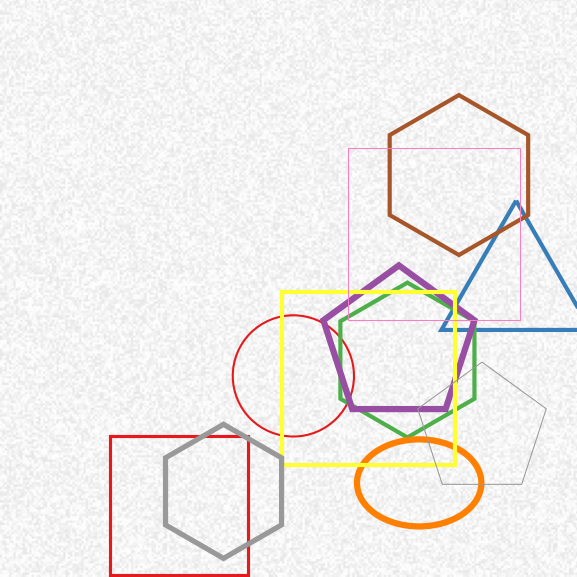[{"shape": "square", "thickness": 1.5, "radius": 0.6, "center": [0.31, 0.124]}, {"shape": "circle", "thickness": 1, "radius": 0.52, "center": [0.508, 0.348]}, {"shape": "triangle", "thickness": 2, "radius": 0.75, "center": [0.894, 0.502]}, {"shape": "hexagon", "thickness": 2, "radius": 0.67, "center": [0.705, 0.376]}, {"shape": "pentagon", "thickness": 3, "radius": 0.69, "center": [0.691, 0.402]}, {"shape": "oval", "thickness": 3, "radius": 0.54, "center": [0.726, 0.163]}, {"shape": "square", "thickness": 2, "radius": 0.75, "center": [0.639, 0.344]}, {"shape": "hexagon", "thickness": 2, "radius": 0.69, "center": [0.795, 0.696]}, {"shape": "square", "thickness": 0.5, "radius": 0.74, "center": [0.752, 0.594]}, {"shape": "hexagon", "thickness": 2.5, "radius": 0.58, "center": [0.387, 0.148]}, {"shape": "pentagon", "thickness": 0.5, "radius": 0.59, "center": [0.835, 0.255]}]